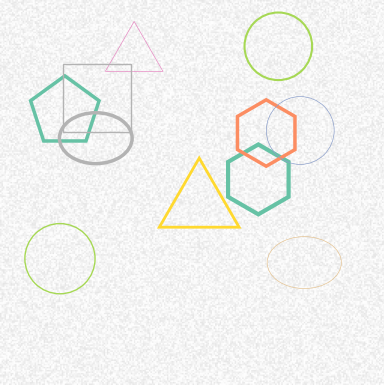[{"shape": "pentagon", "thickness": 2.5, "radius": 0.47, "center": [0.168, 0.709]}, {"shape": "hexagon", "thickness": 3, "radius": 0.45, "center": [0.671, 0.534]}, {"shape": "hexagon", "thickness": 2.5, "radius": 0.43, "center": [0.691, 0.654]}, {"shape": "circle", "thickness": 0.5, "radius": 0.44, "center": [0.78, 0.661]}, {"shape": "triangle", "thickness": 0.5, "radius": 0.43, "center": [0.348, 0.858]}, {"shape": "circle", "thickness": 1, "radius": 0.46, "center": [0.156, 0.328]}, {"shape": "circle", "thickness": 1.5, "radius": 0.44, "center": [0.723, 0.88]}, {"shape": "triangle", "thickness": 2, "radius": 0.6, "center": [0.517, 0.47]}, {"shape": "oval", "thickness": 0.5, "radius": 0.48, "center": [0.79, 0.318]}, {"shape": "oval", "thickness": 2.5, "radius": 0.47, "center": [0.249, 0.641]}, {"shape": "square", "thickness": 1, "radius": 0.44, "center": [0.252, 0.745]}]